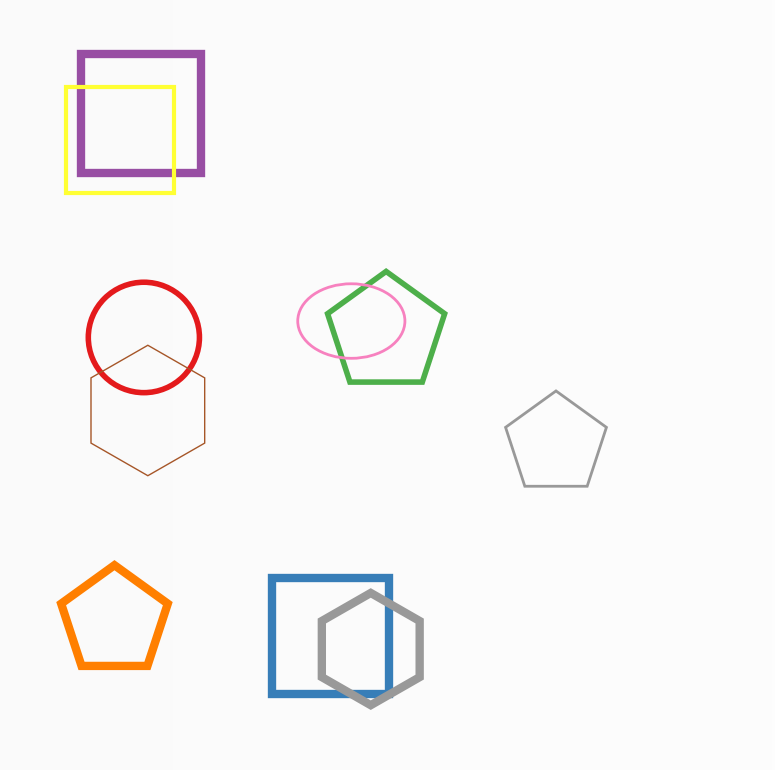[{"shape": "circle", "thickness": 2, "radius": 0.36, "center": [0.186, 0.562]}, {"shape": "square", "thickness": 3, "radius": 0.38, "center": [0.426, 0.174]}, {"shape": "pentagon", "thickness": 2, "radius": 0.4, "center": [0.498, 0.568]}, {"shape": "square", "thickness": 3, "radius": 0.39, "center": [0.182, 0.852]}, {"shape": "pentagon", "thickness": 3, "radius": 0.36, "center": [0.148, 0.194]}, {"shape": "square", "thickness": 1.5, "radius": 0.35, "center": [0.155, 0.818]}, {"shape": "hexagon", "thickness": 0.5, "radius": 0.42, "center": [0.191, 0.467]}, {"shape": "oval", "thickness": 1, "radius": 0.35, "center": [0.453, 0.583]}, {"shape": "hexagon", "thickness": 3, "radius": 0.36, "center": [0.478, 0.157]}, {"shape": "pentagon", "thickness": 1, "radius": 0.34, "center": [0.717, 0.424]}]